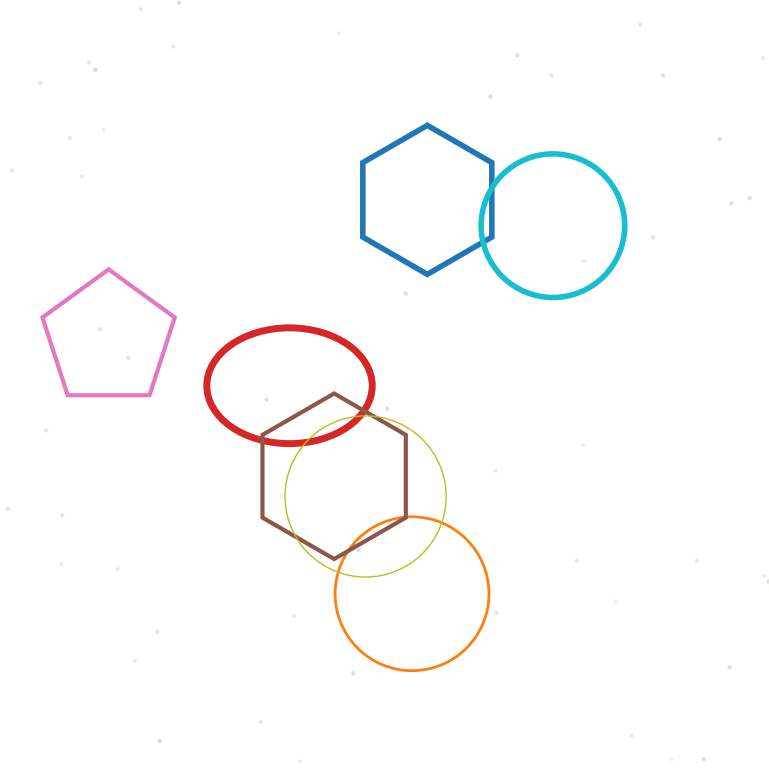[{"shape": "hexagon", "thickness": 2, "radius": 0.48, "center": [0.555, 0.74]}, {"shape": "circle", "thickness": 1, "radius": 0.5, "center": [0.535, 0.229]}, {"shape": "oval", "thickness": 2.5, "radius": 0.54, "center": [0.376, 0.499]}, {"shape": "hexagon", "thickness": 1.5, "radius": 0.54, "center": [0.434, 0.381]}, {"shape": "pentagon", "thickness": 1.5, "radius": 0.45, "center": [0.141, 0.56]}, {"shape": "circle", "thickness": 0.5, "radius": 0.52, "center": [0.475, 0.355]}, {"shape": "circle", "thickness": 2, "radius": 0.47, "center": [0.718, 0.707]}]